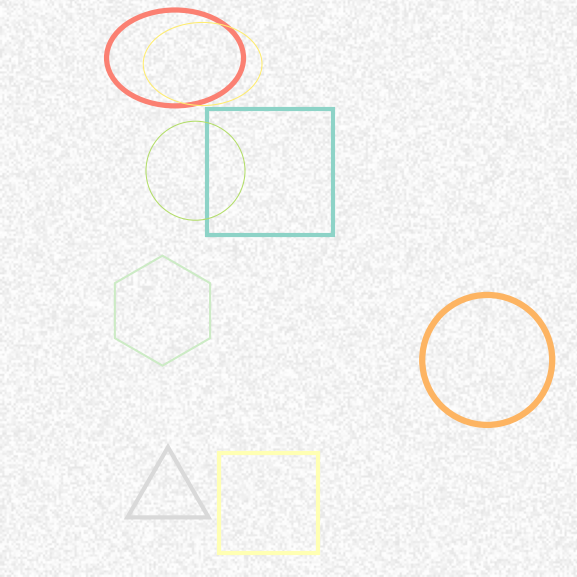[{"shape": "square", "thickness": 2, "radius": 0.55, "center": [0.467, 0.701]}, {"shape": "square", "thickness": 2, "radius": 0.43, "center": [0.464, 0.128]}, {"shape": "oval", "thickness": 2.5, "radius": 0.59, "center": [0.303, 0.899]}, {"shape": "circle", "thickness": 3, "radius": 0.56, "center": [0.844, 0.376]}, {"shape": "circle", "thickness": 0.5, "radius": 0.43, "center": [0.339, 0.704]}, {"shape": "triangle", "thickness": 2, "radius": 0.41, "center": [0.291, 0.144]}, {"shape": "hexagon", "thickness": 1, "radius": 0.48, "center": [0.281, 0.461]}, {"shape": "oval", "thickness": 0.5, "radius": 0.51, "center": [0.351, 0.888]}]